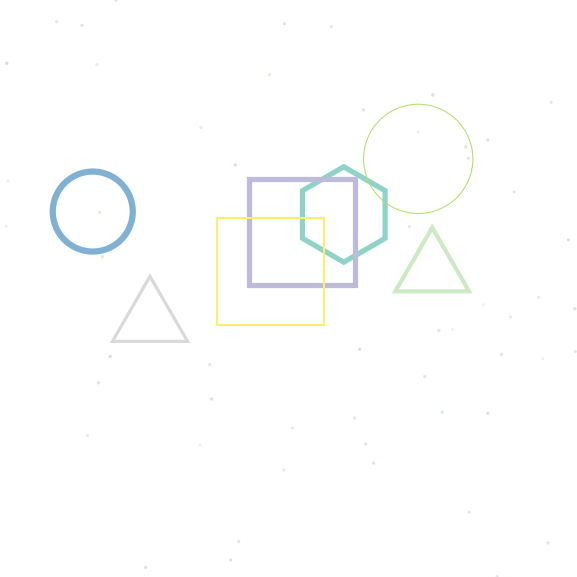[{"shape": "hexagon", "thickness": 2.5, "radius": 0.41, "center": [0.595, 0.628]}, {"shape": "square", "thickness": 2.5, "radius": 0.46, "center": [0.523, 0.598]}, {"shape": "circle", "thickness": 3, "radius": 0.35, "center": [0.161, 0.633]}, {"shape": "circle", "thickness": 0.5, "radius": 0.47, "center": [0.724, 0.724]}, {"shape": "triangle", "thickness": 1.5, "radius": 0.38, "center": [0.26, 0.446]}, {"shape": "triangle", "thickness": 2, "radius": 0.37, "center": [0.748, 0.532]}, {"shape": "square", "thickness": 1, "radius": 0.46, "center": [0.468, 0.53]}]